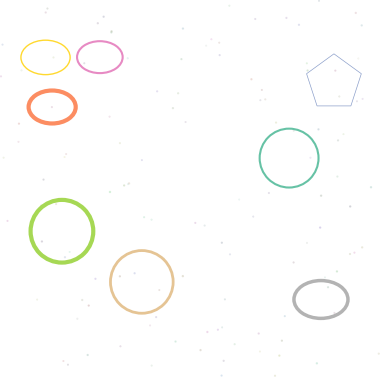[{"shape": "circle", "thickness": 1.5, "radius": 0.38, "center": [0.751, 0.589]}, {"shape": "oval", "thickness": 3, "radius": 0.31, "center": [0.135, 0.722]}, {"shape": "pentagon", "thickness": 0.5, "radius": 0.37, "center": [0.867, 0.785]}, {"shape": "oval", "thickness": 1.5, "radius": 0.3, "center": [0.259, 0.852]}, {"shape": "circle", "thickness": 3, "radius": 0.41, "center": [0.161, 0.399]}, {"shape": "oval", "thickness": 1, "radius": 0.32, "center": [0.118, 0.851]}, {"shape": "circle", "thickness": 2, "radius": 0.41, "center": [0.368, 0.268]}, {"shape": "oval", "thickness": 2.5, "radius": 0.35, "center": [0.834, 0.222]}]